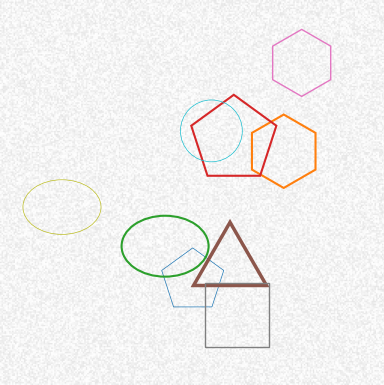[{"shape": "pentagon", "thickness": 0.5, "radius": 0.42, "center": [0.501, 0.271]}, {"shape": "hexagon", "thickness": 1.5, "radius": 0.48, "center": [0.737, 0.607]}, {"shape": "oval", "thickness": 1.5, "radius": 0.57, "center": [0.429, 0.361]}, {"shape": "pentagon", "thickness": 1.5, "radius": 0.58, "center": [0.607, 0.638]}, {"shape": "triangle", "thickness": 2.5, "radius": 0.55, "center": [0.597, 0.313]}, {"shape": "hexagon", "thickness": 1, "radius": 0.44, "center": [0.784, 0.837]}, {"shape": "square", "thickness": 1, "radius": 0.42, "center": [0.616, 0.182]}, {"shape": "oval", "thickness": 0.5, "radius": 0.51, "center": [0.161, 0.462]}, {"shape": "circle", "thickness": 0.5, "radius": 0.4, "center": [0.549, 0.66]}]